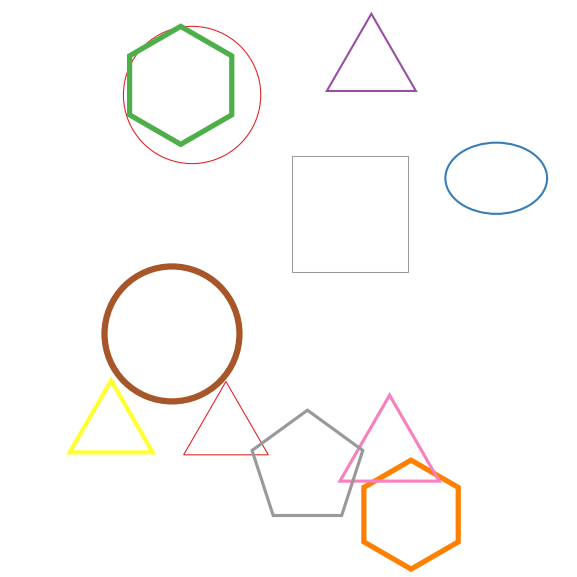[{"shape": "triangle", "thickness": 0.5, "radius": 0.42, "center": [0.391, 0.254]}, {"shape": "circle", "thickness": 0.5, "radius": 0.59, "center": [0.333, 0.835]}, {"shape": "oval", "thickness": 1, "radius": 0.44, "center": [0.859, 0.69]}, {"shape": "hexagon", "thickness": 2.5, "radius": 0.51, "center": [0.313, 0.851]}, {"shape": "triangle", "thickness": 1, "radius": 0.45, "center": [0.643, 0.886]}, {"shape": "hexagon", "thickness": 2.5, "radius": 0.47, "center": [0.712, 0.108]}, {"shape": "triangle", "thickness": 2, "radius": 0.42, "center": [0.192, 0.257]}, {"shape": "circle", "thickness": 3, "radius": 0.58, "center": [0.298, 0.421]}, {"shape": "triangle", "thickness": 1.5, "radius": 0.5, "center": [0.675, 0.216]}, {"shape": "square", "thickness": 0.5, "radius": 0.5, "center": [0.606, 0.629]}, {"shape": "pentagon", "thickness": 1.5, "radius": 0.5, "center": [0.532, 0.188]}]